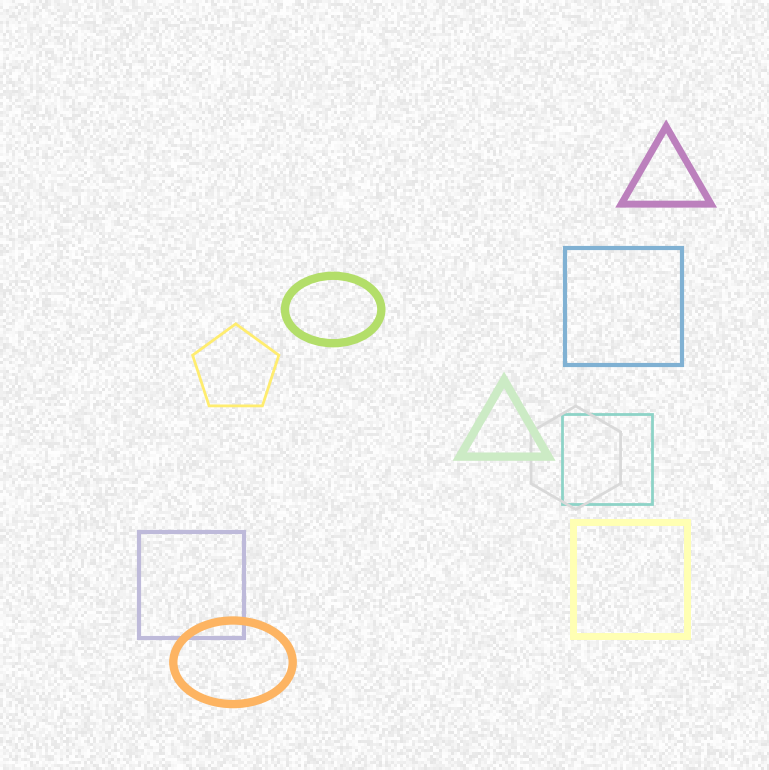[{"shape": "square", "thickness": 1, "radius": 0.29, "center": [0.789, 0.405]}, {"shape": "square", "thickness": 2.5, "radius": 0.37, "center": [0.818, 0.248]}, {"shape": "square", "thickness": 1.5, "radius": 0.34, "center": [0.249, 0.241]}, {"shape": "square", "thickness": 1.5, "radius": 0.38, "center": [0.809, 0.602]}, {"shape": "oval", "thickness": 3, "radius": 0.39, "center": [0.303, 0.14]}, {"shape": "oval", "thickness": 3, "radius": 0.31, "center": [0.433, 0.598]}, {"shape": "hexagon", "thickness": 1, "radius": 0.34, "center": [0.748, 0.406]}, {"shape": "triangle", "thickness": 2.5, "radius": 0.34, "center": [0.865, 0.769]}, {"shape": "triangle", "thickness": 3, "radius": 0.33, "center": [0.655, 0.44]}, {"shape": "pentagon", "thickness": 1, "radius": 0.29, "center": [0.306, 0.521]}]